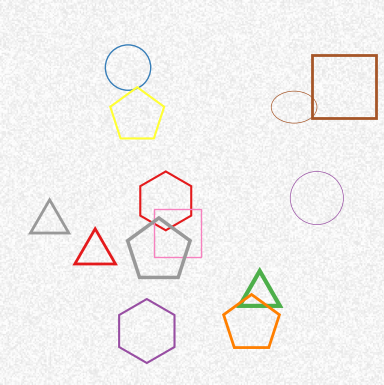[{"shape": "triangle", "thickness": 2, "radius": 0.31, "center": [0.247, 0.345]}, {"shape": "hexagon", "thickness": 1.5, "radius": 0.38, "center": [0.431, 0.478]}, {"shape": "circle", "thickness": 1, "radius": 0.29, "center": [0.333, 0.824]}, {"shape": "triangle", "thickness": 3, "radius": 0.3, "center": [0.675, 0.236]}, {"shape": "circle", "thickness": 0.5, "radius": 0.35, "center": [0.823, 0.486]}, {"shape": "hexagon", "thickness": 1.5, "radius": 0.42, "center": [0.381, 0.14]}, {"shape": "pentagon", "thickness": 2, "radius": 0.38, "center": [0.653, 0.159]}, {"shape": "pentagon", "thickness": 1.5, "radius": 0.37, "center": [0.356, 0.7]}, {"shape": "square", "thickness": 2, "radius": 0.41, "center": [0.894, 0.775]}, {"shape": "oval", "thickness": 0.5, "radius": 0.3, "center": [0.764, 0.722]}, {"shape": "square", "thickness": 1, "radius": 0.31, "center": [0.461, 0.395]}, {"shape": "pentagon", "thickness": 2.5, "radius": 0.43, "center": [0.413, 0.348]}, {"shape": "triangle", "thickness": 2, "radius": 0.29, "center": [0.129, 0.423]}]